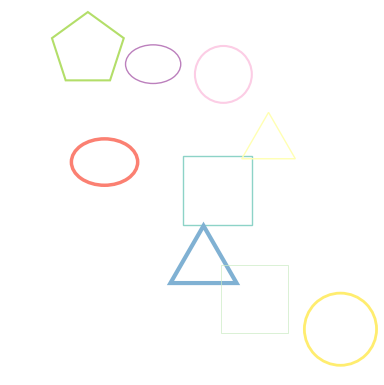[{"shape": "square", "thickness": 1, "radius": 0.45, "center": [0.564, 0.506]}, {"shape": "triangle", "thickness": 1, "radius": 0.4, "center": [0.698, 0.628]}, {"shape": "oval", "thickness": 2.5, "radius": 0.43, "center": [0.272, 0.579]}, {"shape": "triangle", "thickness": 3, "radius": 0.5, "center": [0.529, 0.314]}, {"shape": "pentagon", "thickness": 1.5, "radius": 0.49, "center": [0.228, 0.871]}, {"shape": "circle", "thickness": 1.5, "radius": 0.37, "center": [0.58, 0.807]}, {"shape": "oval", "thickness": 1, "radius": 0.36, "center": [0.398, 0.833]}, {"shape": "square", "thickness": 0.5, "radius": 0.44, "center": [0.661, 0.223]}, {"shape": "circle", "thickness": 2, "radius": 0.47, "center": [0.884, 0.145]}]